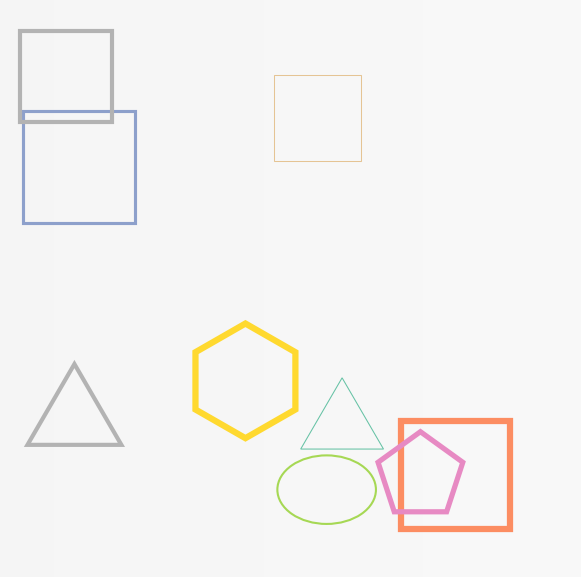[{"shape": "triangle", "thickness": 0.5, "radius": 0.41, "center": [0.589, 0.263]}, {"shape": "square", "thickness": 3, "radius": 0.47, "center": [0.783, 0.177]}, {"shape": "square", "thickness": 1.5, "radius": 0.48, "center": [0.136, 0.71]}, {"shape": "pentagon", "thickness": 2.5, "radius": 0.38, "center": [0.723, 0.175]}, {"shape": "oval", "thickness": 1, "radius": 0.42, "center": [0.562, 0.151]}, {"shape": "hexagon", "thickness": 3, "radius": 0.5, "center": [0.422, 0.34]}, {"shape": "square", "thickness": 0.5, "radius": 0.37, "center": [0.547, 0.795]}, {"shape": "square", "thickness": 2, "radius": 0.4, "center": [0.113, 0.867]}, {"shape": "triangle", "thickness": 2, "radius": 0.47, "center": [0.128, 0.275]}]